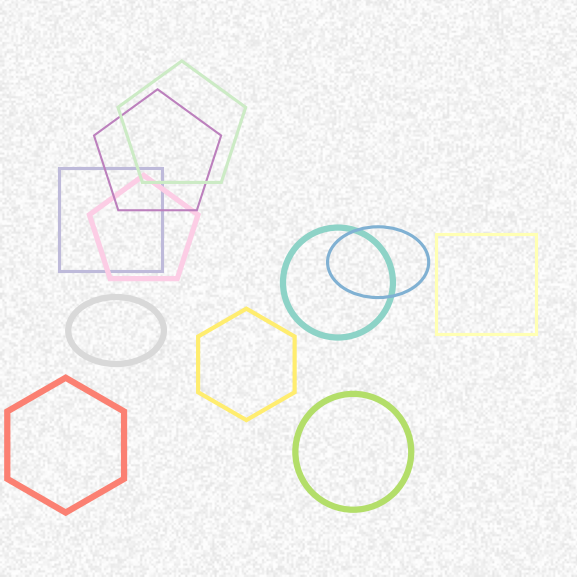[{"shape": "circle", "thickness": 3, "radius": 0.48, "center": [0.585, 0.51]}, {"shape": "square", "thickness": 1.5, "radius": 0.43, "center": [0.841, 0.508]}, {"shape": "square", "thickness": 1.5, "radius": 0.45, "center": [0.191, 0.618]}, {"shape": "hexagon", "thickness": 3, "radius": 0.58, "center": [0.114, 0.228]}, {"shape": "oval", "thickness": 1.5, "radius": 0.44, "center": [0.655, 0.545]}, {"shape": "circle", "thickness": 3, "radius": 0.5, "center": [0.612, 0.217]}, {"shape": "pentagon", "thickness": 2.5, "radius": 0.49, "center": [0.249, 0.597]}, {"shape": "oval", "thickness": 3, "radius": 0.41, "center": [0.201, 0.427]}, {"shape": "pentagon", "thickness": 1, "radius": 0.58, "center": [0.273, 0.729]}, {"shape": "pentagon", "thickness": 1.5, "radius": 0.58, "center": [0.315, 0.777]}, {"shape": "hexagon", "thickness": 2, "radius": 0.48, "center": [0.427, 0.368]}]